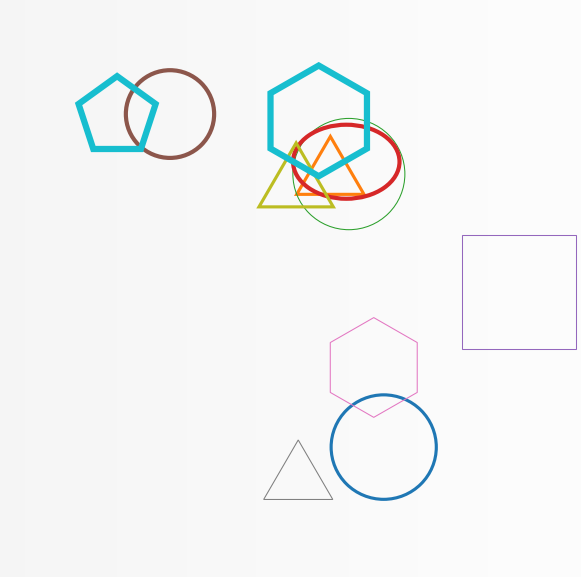[{"shape": "circle", "thickness": 1.5, "radius": 0.45, "center": [0.66, 0.225]}, {"shape": "triangle", "thickness": 1.5, "radius": 0.33, "center": [0.568, 0.696]}, {"shape": "circle", "thickness": 0.5, "radius": 0.48, "center": [0.6, 0.698]}, {"shape": "oval", "thickness": 2, "radius": 0.46, "center": [0.596, 0.719]}, {"shape": "square", "thickness": 0.5, "radius": 0.49, "center": [0.893, 0.494]}, {"shape": "circle", "thickness": 2, "radius": 0.38, "center": [0.292, 0.802]}, {"shape": "hexagon", "thickness": 0.5, "radius": 0.43, "center": [0.643, 0.363]}, {"shape": "triangle", "thickness": 0.5, "radius": 0.34, "center": [0.513, 0.169]}, {"shape": "triangle", "thickness": 1.5, "radius": 0.37, "center": [0.509, 0.678]}, {"shape": "hexagon", "thickness": 3, "radius": 0.48, "center": [0.548, 0.79]}, {"shape": "pentagon", "thickness": 3, "radius": 0.35, "center": [0.201, 0.798]}]